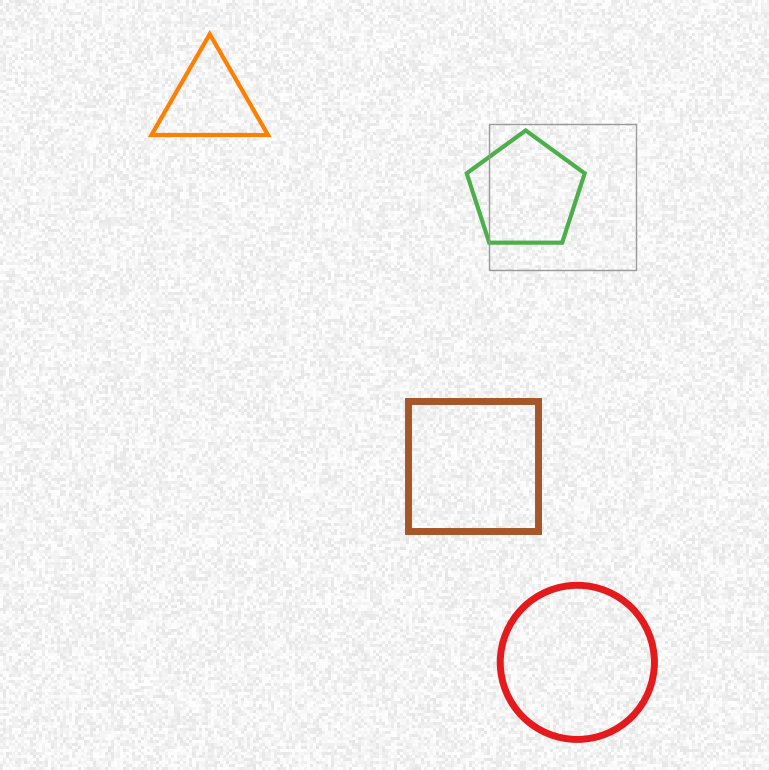[{"shape": "circle", "thickness": 2.5, "radius": 0.5, "center": [0.75, 0.14]}, {"shape": "pentagon", "thickness": 1.5, "radius": 0.4, "center": [0.683, 0.75]}, {"shape": "triangle", "thickness": 1.5, "radius": 0.44, "center": [0.272, 0.868]}, {"shape": "square", "thickness": 2.5, "radius": 0.42, "center": [0.614, 0.395]}, {"shape": "square", "thickness": 0.5, "radius": 0.48, "center": [0.731, 0.744]}]